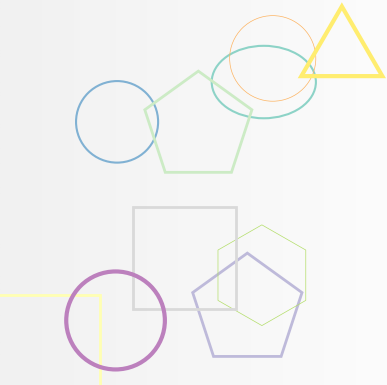[{"shape": "oval", "thickness": 1.5, "radius": 0.67, "center": [0.681, 0.787]}, {"shape": "square", "thickness": 2, "radius": 0.66, "center": [0.126, 0.102]}, {"shape": "pentagon", "thickness": 2, "radius": 0.74, "center": [0.638, 0.194]}, {"shape": "circle", "thickness": 1.5, "radius": 0.53, "center": [0.302, 0.684]}, {"shape": "circle", "thickness": 0.5, "radius": 0.56, "center": [0.704, 0.848]}, {"shape": "hexagon", "thickness": 0.5, "radius": 0.65, "center": [0.676, 0.285]}, {"shape": "square", "thickness": 2, "radius": 0.66, "center": [0.475, 0.33]}, {"shape": "circle", "thickness": 3, "radius": 0.64, "center": [0.298, 0.168]}, {"shape": "pentagon", "thickness": 2, "radius": 0.73, "center": [0.512, 0.67]}, {"shape": "triangle", "thickness": 3, "radius": 0.6, "center": [0.882, 0.863]}]